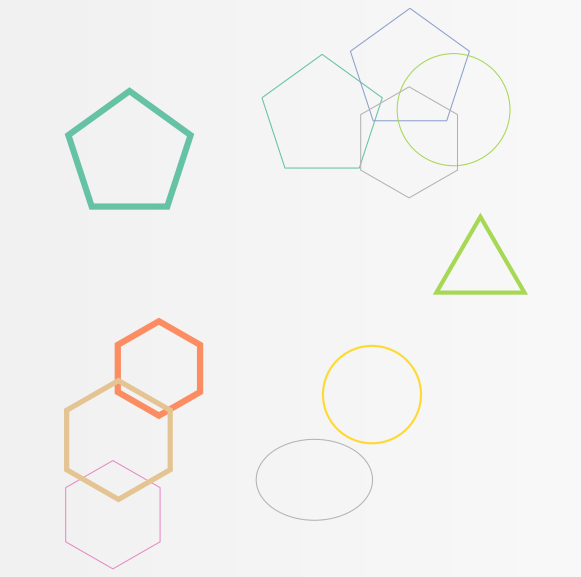[{"shape": "pentagon", "thickness": 3, "radius": 0.55, "center": [0.223, 0.731]}, {"shape": "pentagon", "thickness": 0.5, "radius": 0.54, "center": [0.554, 0.796]}, {"shape": "hexagon", "thickness": 3, "radius": 0.41, "center": [0.273, 0.361]}, {"shape": "pentagon", "thickness": 0.5, "radius": 0.54, "center": [0.705, 0.877]}, {"shape": "hexagon", "thickness": 0.5, "radius": 0.47, "center": [0.194, 0.108]}, {"shape": "triangle", "thickness": 2, "radius": 0.44, "center": [0.826, 0.536]}, {"shape": "circle", "thickness": 0.5, "radius": 0.49, "center": [0.78, 0.809]}, {"shape": "circle", "thickness": 1, "radius": 0.42, "center": [0.64, 0.316]}, {"shape": "hexagon", "thickness": 2.5, "radius": 0.51, "center": [0.204, 0.237]}, {"shape": "oval", "thickness": 0.5, "radius": 0.5, "center": [0.541, 0.168]}, {"shape": "hexagon", "thickness": 0.5, "radius": 0.48, "center": [0.704, 0.753]}]